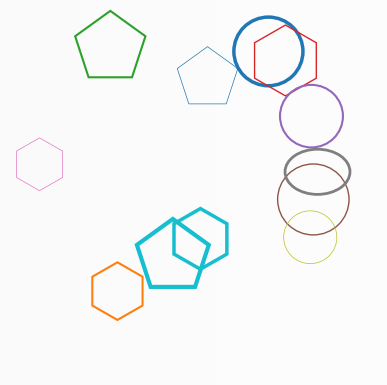[{"shape": "circle", "thickness": 2.5, "radius": 0.45, "center": [0.693, 0.866]}, {"shape": "pentagon", "thickness": 0.5, "radius": 0.41, "center": [0.536, 0.797]}, {"shape": "hexagon", "thickness": 1.5, "radius": 0.37, "center": [0.303, 0.244]}, {"shape": "pentagon", "thickness": 1.5, "radius": 0.48, "center": [0.285, 0.876]}, {"shape": "hexagon", "thickness": 1, "radius": 0.46, "center": [0.737, 0.843]}, {"shape": "circle", "thickness": 1.5, "radius": 0.41, "center": [0.804, 0.698]}, {"shape": "circle", "thickness": 1, "radius": 0.46, "center": [0.809, 0.482]}, {"shape": "hexagon", "thickness": 0.5, "radius": 0.34, "center": [0.102, 0.573]}, {"shape": "oval", "thickness": 2, "radius": 0.42, "center": [0.819, 0.554]}, {"shape": "circle", "thickness": 0.5, "radius": 0.34, "center": [0.801, 0.384]}, {"shape": "hexagon", "thickness": 2.5, "radius": 0.39, "center": [0.517, 0.379]}, {"shape": "pentagon", "thickness": 3, "radius": 0.49, "center": [0.446, 0.334]}]